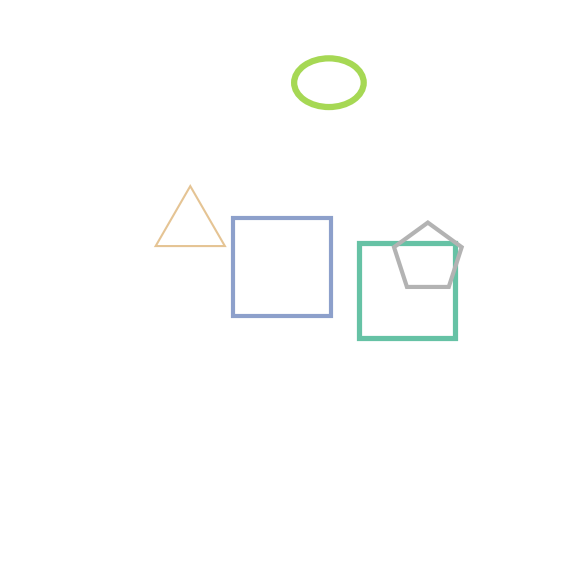[{"shape": "square", "thickness": 2.5, "radius": 0.41, "center": [0.705, 0.496]}, {"shape": "square", "thickness": 2, "radius": 0.42, "center": [0.488, 0.536]}, {"shape": "oval", "thickness": 3, "radius": 0.3, "center": [0.57, 0.856]}, {"shape": "triangle", "thickness": 1, "radius": 0.35, "center": [0.329, 0.608]}, {"shape": "pentagon", "thickness": 2, "radius": 0.31, "center": [0.741, 0.552]}]